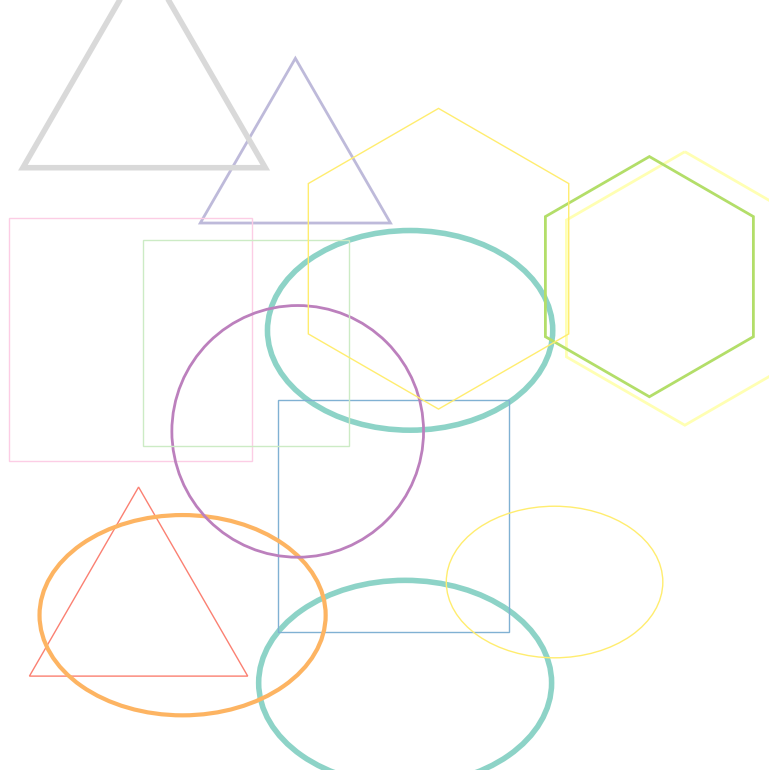[{"shape": "oval", "thickness": 2, "radius": 0.95, "center": [0.526, 0.113]}, {"shape": "oval", "thickness": 2, "radius": 0.93, "center": [0.533, 0.571]}, {"shape": "hexagon", "thickness": 1, "radius": 0.89, "center": [0.889, 0.625]}, {"shape": "triangle", "thickness": 1, "radius": 0.71, "center": [0.384, 0.782]}, {"shape": "triangle", "thickness": 0.5, "radius": 0.82, "center": [0.18, 0.204]}, {"shape": "square", "thickness": 0.5, "radius": 0.75, "center": [0.511, 0.33]}, {"shape": "oval", "thickness": 1.5, "radius": 0.93, "center": [0.237, 0.201]}, {"shape": "hexagon", "thickness": 1, "radius": 0.78, "center": [0.843, 0.641]}, {"shape": "square", "thickness": 0.5, "radius": 0.79, "center": [0.169, 0.559]}, {"shape": "triangle", "thickness": 2, "radius": 0.91, "center": [0.187, 0.873]}, {"shape": "circle", "thickness": 1, "radius": 0.82, "center": [0.387, 0.44]}, {"shape": "square", "thickness": 0.5, "radius": 0.67, "center": [0.32, 0.555]}, {"shape": "oval", "thickness": 0.5, "radius": 0.7, "center": [0.72, 0.244]}, {"shape": "hexagon", "thickness": 0.5, "radius": 0.98, "center": [0.57, 0.664]}]